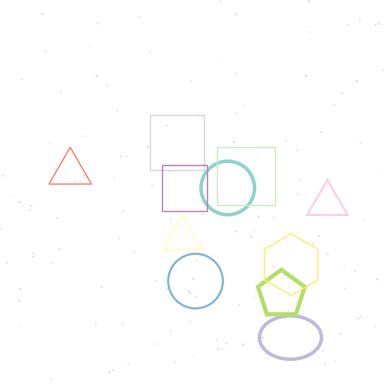[{"shape": "circle", "thickness": 2.5, "radius": 0.35, "center": [0.592, 0.512]}, {"shape": "triangle", "thickness": 1, "radius": 0.3, "center": [0.473, 0.381]}, {"shape": "oval", "thickness": 2.5, "radius": 0.4, "center": [0.754, 0.123]}, {"shape": "triangle", "thickness": 1, "radius": 0.32, "center": [0.182, 0.554]}, {"shape": "circle", "thickness": 1.5, "radius": 0.36, "center": [0.508, 0.27]}, {"shape": "pentagon", "thickness": 3, "radius": 0.32, "center": [0.731, 0.235]}, {"shape": "triangle", "thickness": 1.5, "radius": 0.3, "center": [0.85, 0.472]}, {"shape": "square", "thickness": 1, "radius": 0.35, "center": [0.46, 0.63]}, {"shape": "square", "thickness": 1, "radius": 0.3, "center": [0.48, 0.512]}, {"shape": "square", "thickness": 1, "radius": 0.37, "center": [0.639, 0.543]}, {"shape": "hexagon", "thickness": 1, "radius": 0.4, "center": [0.756, 0.313]}]